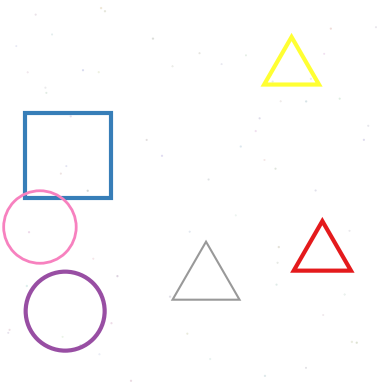[{"shape": "triangle", "thickness": 3, "radius": 0.43, "center": [0.837, 0.34]}, {"shape": "square", "thickness": 3, "radius": 0.55, "center": [0.177, 0.596]}, {"shape": "circle", "thickness": 3, "radius": 0.51, "center": [0.169, 0.192]}, {"shape": "triangle", "thickness": 3, "radius": 0.41, "center": [0.757, 0.822]}, {"shape": "circle", "thickness": 2, "radius": 0.47, "center": [0.104, 0.41]}, {"shape": "triangle", "thickness": 1.5, "radius": 0.5, "center": [0.535, 0.272]}]